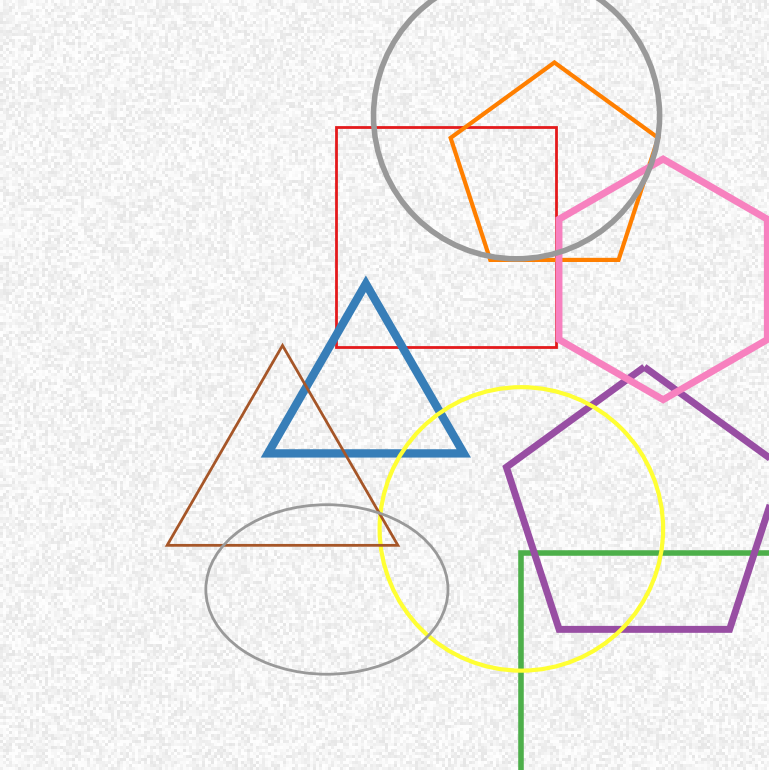[{"shape": "square", "thickness": 1, "radius": 0.71, "center": [0.579, 0.693]}, {"shape": "triangle", "thickness": 3, "radius": 0.73, "center": [0.475, 0.485]}, {"shape": "square", "thickness": 2, "radius": 0.84, "center": [0.846, 0.113]}, {"shape": "pentagon", "thickness": 2.5, "radius": 0.94, "center": [0.837, 0.335]}, {"shape": "pentagon", "thickness": 1.5, "radius": 0.71, "center": [0.72, 0.777]}, {"shape": "circle", "thickness": 1.5, "radius": 0.92, "center": [0.677, 0.313]}, {"shape": "triangle", "thickness": 1, "radius": 0.87, "center": [0.367, 0.378]}, {"shape": "hexagon", "thickness": 2.5, "radius": 0.78, "center": [0.861, 0.637]}, {"shape": "oval", "thickness": 1, "radius": 0.79, "center": [0.425, 0.234]}, {"shape": "circle", "thickness": 2, "radius": 0.93, "center": [0.671, 0.85]}]